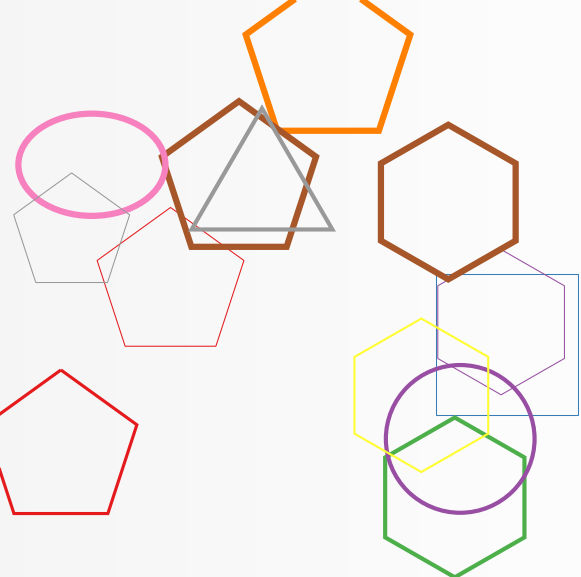[{"shape": "pentagon", "thickness": 0.5, "radius": 0.66, "center": [0.293, 0.507]}, {"shape": "pentagon", "thickness": 1.5, "radius": 0.69, "center": [0.105, 0.221]}, {"shape": "square", "thickness": 0.5, "radius": 0.61, "center": [0.873, 0.403]}, {"shape": "hexagon", "thickness": 2, "radius": 0.69, "center": [0.782, 0.138]}, {"shape": "circle", "thickness": 2, "radius": 0.64, "center": [0.792, 0.239]}, {"shape": "hexagon", "thickness": 0.5, "radius": 0.63, "center": [0.862, 0.441]}, {"shape": "pentagon", "thickness": 3, "radius": 0.74, "center": [0.564, 0.893]}, {"shape": "hexagon", "thickness": 1, "radius": 0.66, "center": [0.725, 0.315]}, {"shape": "hexagon", "thickness": 3, "radius": 0.67, "center": [0.771, 0.649]}, {"shape": "pentagon", "thickness": 3, "radius": 0.7, "center": [0.411, 0.685]}, {"shape": "oval", "thickness": 3, "radius": 0.63, "center": [0.158, 0.714]}, {"shape": "triangle", "thickness": 2, "radius": 0.7, "center": [0.451, 0.672]}, {"shape": "pentagon", "thickness": 0.5, "radius": 0.52, "center": [0.123, 0.595]}]